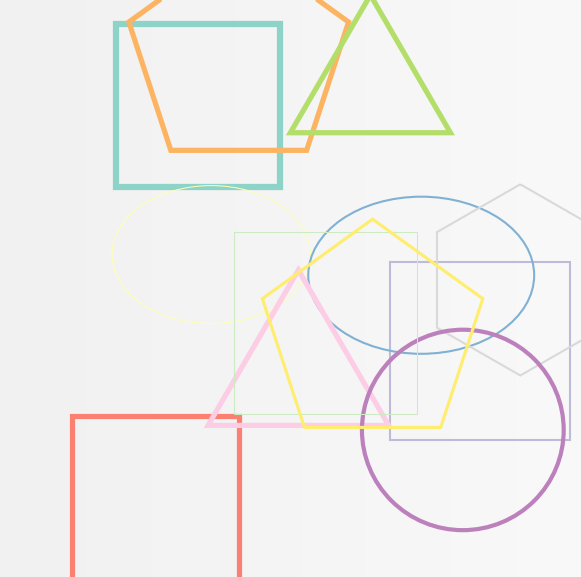[{"shape": "square", "thickness": 3, "radius": 0.7, "center": [0.341, 0.816]}, {"shape": "oval", "thickness": 0.5, "radius": 0.85, "center": [0.363, 0.558]}, {"shape": "square", "thickness": 1, "radius": 0.77, "center": [0.826, 0.392]}, {"shape": "square", "thickness": 2.5, "radius": 0.72, "center": [0.268, 0.135]}, {"shape": "oval", "thickness": 1, "radius": 0.97, "center": [0.725, 0.523]}, {"shape": "pentagon", "thickness": 2.5, "radius": 0.99, "center": [0.411, 0.9]}, {"shape": "triangle", "thickness": 2.5, "radius": 0.79, "center": [0.637, 0.849]}, {"shape": "triangle", "thickness": 2.5, "radius": 0.9, "center": [0.513, 0.352]}, {"shape": "hexagon", "thickness": 1, "radius": 0.83, "center": [0.895, 0.514]}, {"shape": "circle", "thickness": 2, "radius": 0.87, "center": [0.796, 0.255]}, {"shape": "square", "thickness": 0.5, "radius": 0.79, "center": [0.561, 0.439]}, {"shape": "pentagon", "thickness": 1.5, "radius": 1.0, "center": [0.641, 0.42]}]